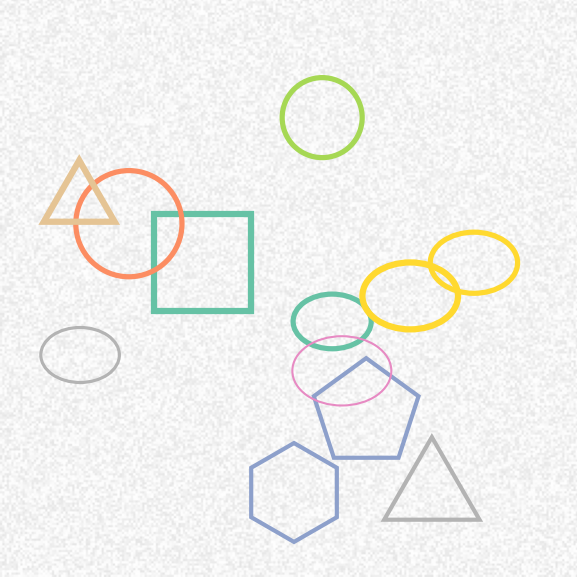[{"shape": "oval", "thickness": 2.5, "radius": 0.34, "center": [0.575, 0.443]}, {"shape": "square", "thickness": 3, "radius": 0.42, "center": [0.35, 0.545]}, {"shape": "circle", "thickness": 2.5, "radius": 0.46, "center": [0.223, 0.612]}, {"shape": "pentagon", "thickness": 2, "radius": 0.48, "center": [0.634, 0.284]}, {"shape": "hexagon", "thickness": 2, "radius": 0.43, "center": [0.509, 0.146]}, {"shape": "oval", "thickness": 1, "radius": 0.43, "center": [0.592, 0.357]}, {"shape": "circle", "thickness": 2.5, "radius": 0.35, "center": [0.558, 0.795]}, {"shape": "oval", "thickness": 3, "radius": 0.41, "center": [0.71, 0.487]}, {"shape": "oval", "thickness": 2.5, "radius": 0.38, "center": [0.821, 0.544]}, {"shape": "triangle", "thickness": 3, "radius": 0.35, "center": [0.137, 0.651]}, {"shape": "triangle", "thickness": 2, "radius": 0.48, "center": [0.748, 0.147]}, {"shape": "oval", "thickness": 1.5, "radius": 0.34, "center": [0.139, 0.384]}]